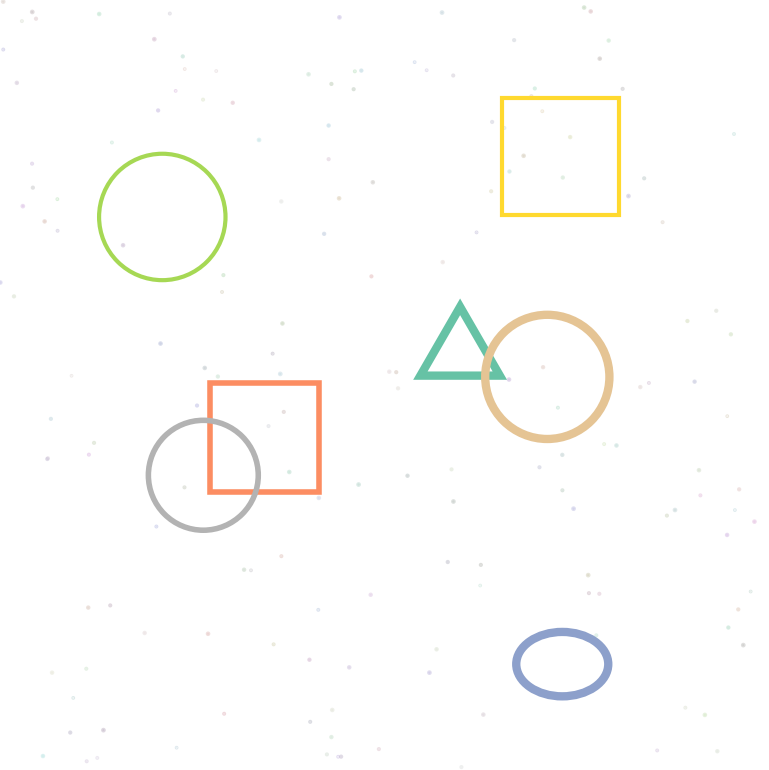[{"shape": "triangle", "thickness": 3, "radius": 0.3, "center": [0.598, 0.542]}, {"shape": "square", "thickness": 2, "radius": 0.35, "center": [0.344, 0.432]}, {"shape": "oval", "thickness": 3, "radius": 0.3, "center": [0.73, 0.137]}, {"shape": "circle", "thickness": 1.5, "radius": 0.41, "center": [0.211, 0.718]}, {"shape": "square", "thickness": 1.5, "radius": 0.38, "center": [0.728, 0.797]}, {"shape": "circle", "thickness": 3, "radius": 0.4, "center": [0.711, 0.511]}, {"shape": "circle", "thickness": 2, "radius": 0.36, "center": [0.264, 0.383]}]